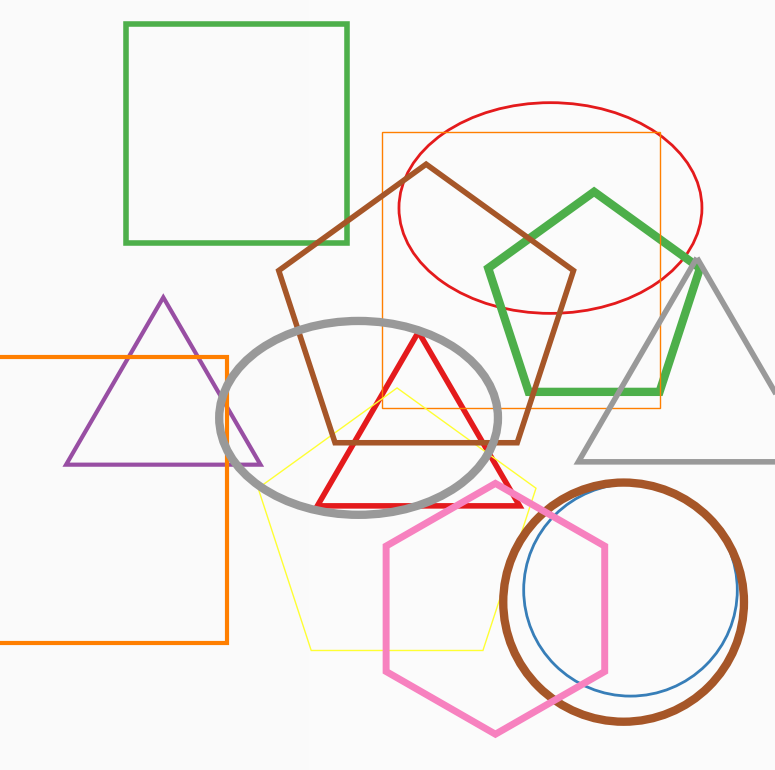[{"shape": "triangle", "thickness": 2, "radius": 0.75, "center": [0.54, 0.418]}, {"shape": "oval", "thickness": 1, "radius": 0.98, "center": [0.71, 0.73]}, {"shape": "circle", "thickness": 1, "radius": 0.69, "center": [0.814, 0.234]}, {"shape": "square", "thickness": 2, "radius": 0.71, "center": [0.306, 0.827]}, {"shape": "pentagon", "thickness": 3, "radius": 0.72, "center": [0.767, 0.607]}, {"shape": "triangle", "thickness": 1.5, "radius": 0.72, "center": [0.211, 0.469]}, {"shape": "square", "thickness": 0.5, "radius": 0.9, "center": [0.672, 0.649]}, {"shape": "square", "thickness": 1.5, "radius": 0.93, "center": [0.107, 0.35]}, {"shape": "pentagon", "thickness": 0.5, "radius": 0.94, "center": [0.512, 0.308]}, {"shape": "pentagon", "thickness": 2, "radius": 1.0, "center": [0.55, 0.587]}, {"shape": "circle", "thickness": 3, "radius": 0.78, "center": [0.805, 0.218]}, {"shape": "hexagon", "thickness": 2.5, "radius": 0.81, "center": [0.639, 0.209]}, {"shape": "triangle", "thickness": 2, "radius": 0.88, "center": [0.899, 0.489]}, {"shape": "oval", "thickness": 3, "radius": 0.9, "center": [0.463, 0.457]}]